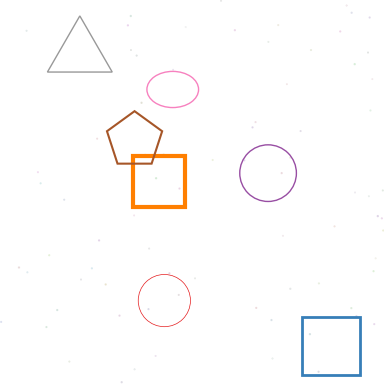[{"shape": "circle", "thickness": 0.5, "radius": 0.34, "center": [0.427, 0.219]}, {"shape": "square", "thickness": 2, "radius": 0.37, "center": [0.86, 0.101]}, {"shape": "circle", "thickness": 1, "radius": 0.37, "center": [0.696, 0.55]}, {"shape": "square", "thickness": 3, "radius": 0.33, "center": [0.413, 0.529]}, {"shape": "pentagon", "thickness": 1.5, "radius": 0.38, "center": [0.35, 0.636]}, {"shape": "oval", "thickness": 1, "radius": 0.34, "center": [0.449, 0.768]}, {"shape": "triangle", "thickness": 1, "radius": 0.49, "center": [0.207, 0.861]}]